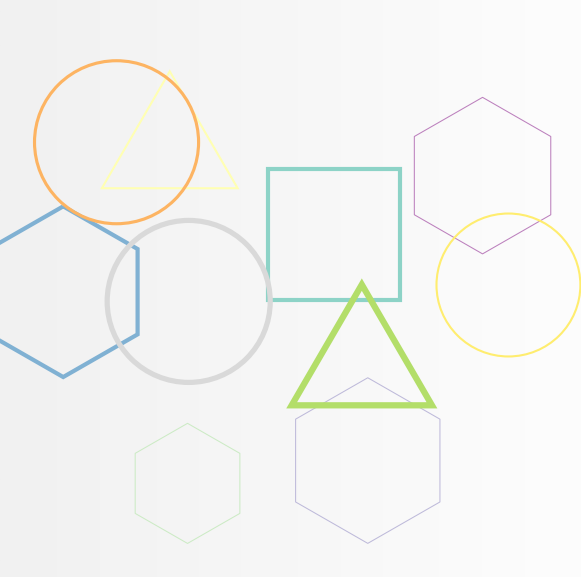[{"shape": "square", "thickness": 2, "radius": 0.57, "center": [0.575, 0.593]}, {"shape": "triangle", "thickness": 1, "radius": 0.67, "center": [0.292, 0.741]}, {"shape": "hexagon", "thickness": 0.5, "radius": 0.72, "center": [0.633, 0.202]}, {"shape": "hexagon", "thickness": 2, "radius": 0.74, "center": [0.109, 0.494]}, {"shape": "circle", "thickness": 1.5, "radius": 0.71, "center": [0.201, 0.753]}, {"shape": "triangle", "thickness": 3, "radius": 0.7, "center": [0.622, 0.367]}, {"shape": "circle", "thickness": 2.5, "radius": 0.7, "center": [0.325, 0.477]}, {"shape": "hexagon", "thickness": 0.5, "radius": 0.68, "center": [0.83, 0.695]}, {"shape": "hexagon", "thickness": 0.5, "radius": 0.52, "center": [0.323, 0.162]}, {"shape": "circle", "thickness": 1, "radius": 0.62, "center": [0.875, 0.506]}]